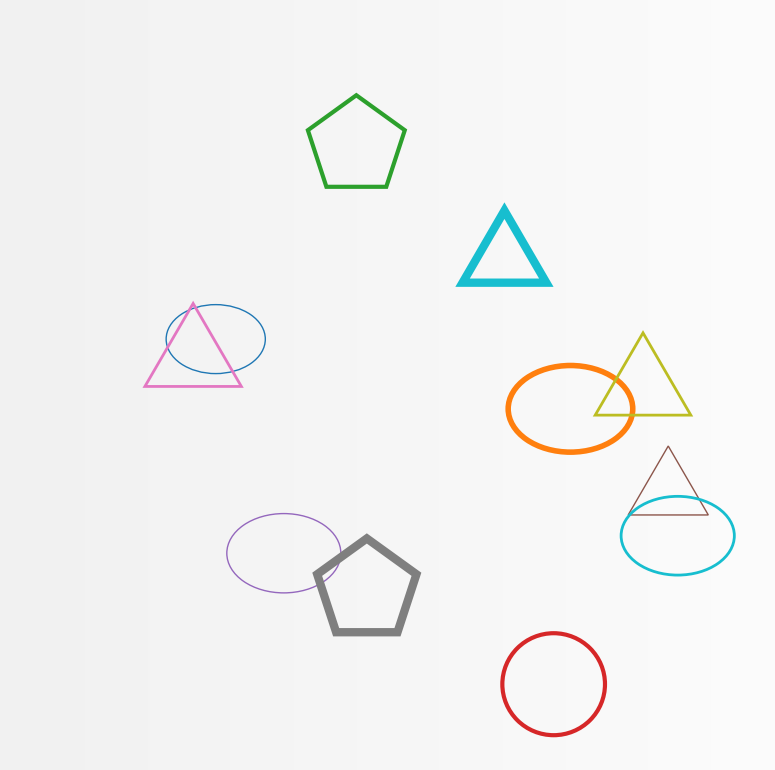[{"shape": "oval", "thickness": 0.5, "radius": 0.32, "center": [0.278, 0.56]}, {"shape": "oval", "thickness": 2, "radius": 0.4, "center": [0.736, 0.469]}, {"shape": "pentagon", "thickness": 1.5, "radius": 0.33, "center": [0.46, 0.811]}, {"shape": "circle", "thickness": 1.5, "radius": 0.33, "center": [0.714, 0.111]}, {"shape": "oval", "thickness": 0.5, "radius": 0.37, "center": [0.366, 0.282]}, {"shape": "triangle", "thickness": 0.5, "radius": 0.3, "center": [0.862, 0.361]}, {"shape": "triangle", "thickness": 1, "radius": 0.36, "center": [0.249, 0.534]}, {"shape": "pentagon", "thickness": 3, "radius": 0.34, "center": [0.473, 0.233]}, {"shape": "triangle", "thickness": 1, "radius": 0.36, "center": [0.83, 0.496]}, {"shape": "triangle", "thickness": 3, "radius": 0.31, "center": [0.651, 0.664]}, {"shape": "oval", "thickness": 1, "radius": 0.37, "center": [0.874, 0.304]}]